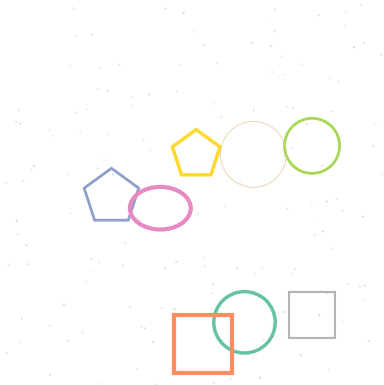[{"shape": "circle", "thickness": 2.5, "radius": 0.4, "center": [0.635, 0.163]}, {"shape": "square", "thickness": 3, "radius": 0.38, "center": [0.527, 0.107]}, {"shape": "pentagon", "thickness": 2, "radius": 0.37, "center": [0.289, 0.488]}, {"shape": "oval", "thickness": 3, "radius": 0.4, "center": [0.416, 0.459]}, {"shape": "circle", "thickness": 2, "radius": 0.36, "center": [0.811, 0.621]}, {"shape": "pentagon", "thickness": 2.5, "radius": 0.33, "center": [0.51, 0.599]}, {"shape": "circle", "thickness": 0.5, "radius": 0.43, "center": [0.658, 0.599]}, {"shape": "square", "thickness": 1.5, "radius": 0.3, "center": [0.81, 0.183]}]